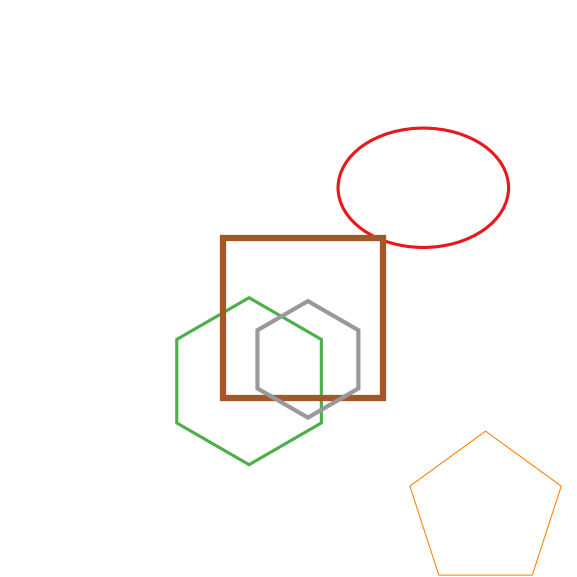[{"shape": "oval", "thickness": 1.5, "radius": 0.74, "center": [0.733, 0.674]}, {"shape": "hexagon", "thickness": 1.5, "radius": 0.72, "center": [0.431, 0.339]}, {"shape": "pentagon", "thickness": 0.5, "radius": 0.69, "center": [0.841, 0.115]}, {"shape": "square", "thickness": 3, "radius": 0.69, "center": [0.524, 0.449]}, {"shape": "hexagon", "thickness": 2, "radius": 0.5, "center": [0.533, 0.377]}]